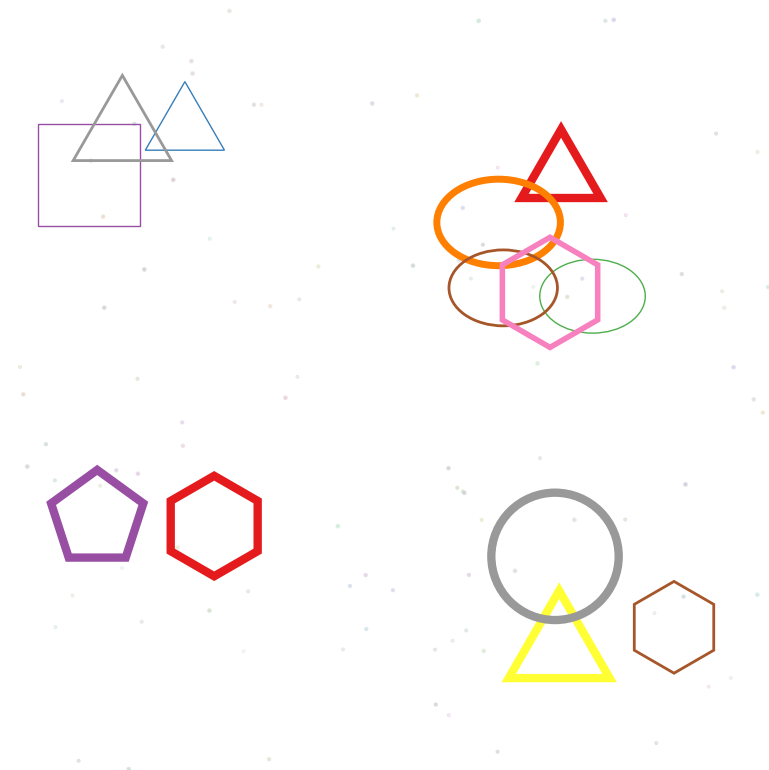[{"shape": "hexagon", "thickness": 3, "radius": 0.33, "center": [0.278, 0.317]}, {"shape": "triangle", "thickness": 3, "radius": 0.3, "center": [0.729, 0.773]}, {"shape": "triangle", "thickness": 0.5, "radius": 0.3, "center": [0.24, 0.835]}, {"shape": "oval", "thickness": 0.5, "radius": 0.34, "center": [0.77, 0.615]}, {"shape": "square", "thickness": 0.5, "radius": 0.33, "center": [0.116, 0.772]}, {"shape": "pentagon", "thickness": 3, "radius": 0.31, "center": [0.126, 0.327]}, {"shape": "oval", "thickness": 2.5, "radius": 0.4, "center": [0.648, 0.711]}, {"shape": "triangle", "thickness": 3, "radius": 0.38, "center": [0.726, 0.157]}, {"shape": "hexagon", "thickness": 1, "radius": 0.3, "center": [0.875, 0.185]}, {"shape": "oval", "thickness": 1, "radius": 0.35, "center": [0.654, 0.626]}, {"shape": "hexagon", "thickness": 2, "radius": 0.36, "center": [0.714, 0.62]}, {"shape": "triangle", "thickness": 1, "radius": 0.37, "center": [0.159, 0.828]}, {"shape": "circle", "thickness": 3, "radius": 0.41, "center": [0.721, 0.277]}]